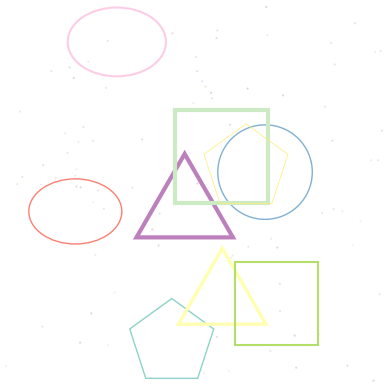[{"shape": "pentagon", "thickness": 1, "radius": 0.57, "center": [0.446, 0.11]}, {"shape": "triangle", "thickness": 2.5, "radius": 0.66, "center": [0.577, 0.224]}, {"shape": "oval", "thickness": 1, "radius": 0.6, "center": [0.196, 0.451]}, {"shape": "circle", "thickness": 1, "radius": 0.61, "center": [0.688, 0.553]}, {"shape": "square", "thickness": 1.5, "radius": 0.54, "center": [0.718, 0.211]}, {"shape": "oval", "thickness": 1.5, "radius": 0.64, "center": [0.303, 0.891]}, {"shape": "triangle", "thickness": 3, "radius": 0.72, "center": [0.48, 0.456]}, {"shape": "square", "thickness": 3, "radius": 0.61, "center": [0.575, 0.593]}, {"shape": "pentagon", "thickness": 0.5, "radius": 0.57, "center": [0.639, 0.564]}]